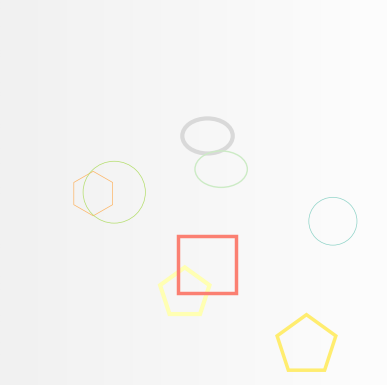[{"shape": "circle", "thickness": 0.5, "radius": 0.31, "center": [0.859, 0.425]}, {"shape": "pentagon", "thickness": 3, "radius": 0.34, "center": [0.477, 0.239]}, {"shape": "square", "thickness": 2.5, "radius": 0.37, "center": [0.534, 0.313]}, {"shape": "hexagon", "thickness": 0.5, "radius": 0.29, "center": [0.241, 0.497]}, {"shape": "circle", "thickness": 0.5, "radius": 0.4, "center": [0.295, 0.501]}, {"shape": "oval", "thickness": 3, "radius": 0.33, "center": [0.536, 0.647]}, {"shape": "oval", "thickness": 1, "radius": 0.34, "center": [0.571, 0.561]}, {"shape": "pentagon", "thickness": 2.5, "radius": 0.4, "center": [0.791, 0.103]}]